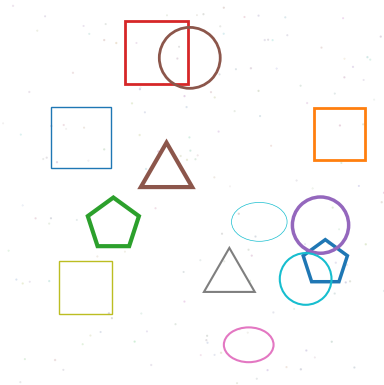[{"shape": "pentagon", "thickness": 2.5, "radius": 0.3, "center": [0.845, 0.317]}, {"shape": "square", "thickness": 1, "radius": 0.4, "center": [0.21, 0.644]}, {"shape": "square", "thickness": 2, "radius": 0.34, "center": [0.882, 0.651]}, {"shape": "pentagon", "thickness": 3, "radius": 0.35, "center": [0.294, 0.417]}, {"shape": "square", "thickness": 2, "radius": 0.41, "center": [0.407, 0.865]}, {"shape": "circle", "thickness": 2.5, "radius": 0.37, "center": [0.833, 0.415]}, {"shape": "circle", "thickness": 2, "radius": 0.4, "center": [0.493, 0.85]}, {"shape": "triangle", "thickness": 3, "radius": 0.38, "center": [0.432, 0.553]}, {"shape": "oval", "thickness": 1.5, "radius": 0.32, "center": [0.646, 0.104]}, {"shape": "triangle", "thickness": 1.5, "radius": 0.38, "center": [0.596, 0.28]}, {"shape": "square", "thickness": 1, "radius": 0.34, "center": [0.222, 0.254]}, {"shape": "oval", "thickness": 0.5, "radius": 0.36, "center": [0.674, 0.424]}, {"shape": "circle", "thickness": 1.5, "radius": 0.34, "center": [0.794, 0.275]}]